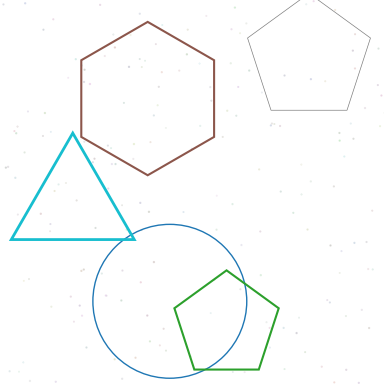[{"shape": "circle", "thickness": 1, "radius": 1.0, "center": [0.441, 0.217]}, {"shape": "pentagon", "thickness": 1.5, "radius": 0.71, "center": [0.588, 0.155]}, {"shape": "hexagon", "thickness": 1.5, "radius": 1.0, "center": [0.384, 0.744]}, {"shape": "pentagon", "thickness": 0.5, "radius": 0.84, "center": [0.803, 0.849]}, {"shape": "triangle", "thickness": 2, "radius": 0.92, "center": [0.189, 0.47]}]